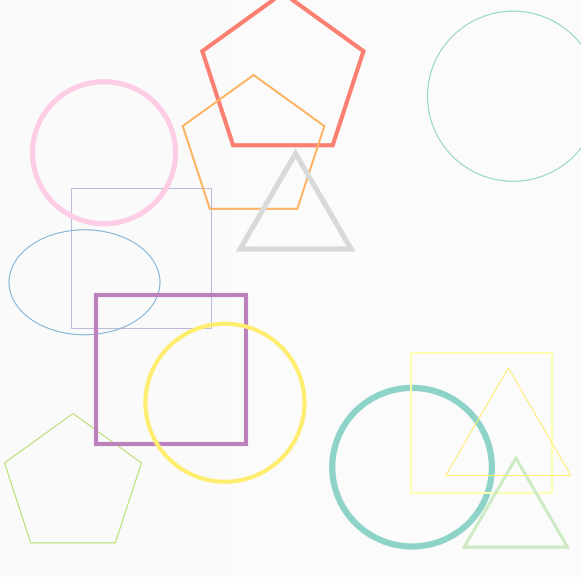[{"shape": "circle", "thickness": 3, "radius": 0.69, "center": [0.709, 0.19]}, {"shape": "circle", "thickness": 0.5, "radius": 0.74, "center": [0.883, 0.833]}, {"shape": "square", "thickness": 1, "radius": 0.61, "center": [0.828, 0.267]}, {"shape": "square", "thickness": 0.5, "radius": 0.6, "center": [0.243, 0.552]}, {"shape": "pentagon", "thickness": 2, "radius": 0.73, "center": [0.487, 0.866]}, {"shape": "oval", "thickness": 0.5, "radius": 0.65, "center": [0.145, 0.51]}, {"shape": "pentagon", "thickness": 1, "radius": 0.64, "center": [0.436, 0.741]}, {"shape": "pentagon", "thickness": 0.5, "radius": 0.62, "center": [0.126, 0.159]}, {"shape": "circle", "thickness": 2.5, "radius": 0.62, "center": [0.179, 0.735]}, {"shape": "triangle", "thickness": 2.5, "radius": 0.55, "center": [0.509, 0.623]}, {"shape": "square", "thickness": 2, "radius": 0.64, "center": [0.294, 0.36]}, {"shape": "triangle", "thickness": 1.5, "radius": 0.51, "center": [0.887, 0.103]}, {"shape": "circle", "thickness": 2, "radius": 0.68, "center": [0.387, 0.302]}, {"shape": "triangle", "thickness": 0.5, "radius": 0.62, "center": [0.875, 0.238]}]